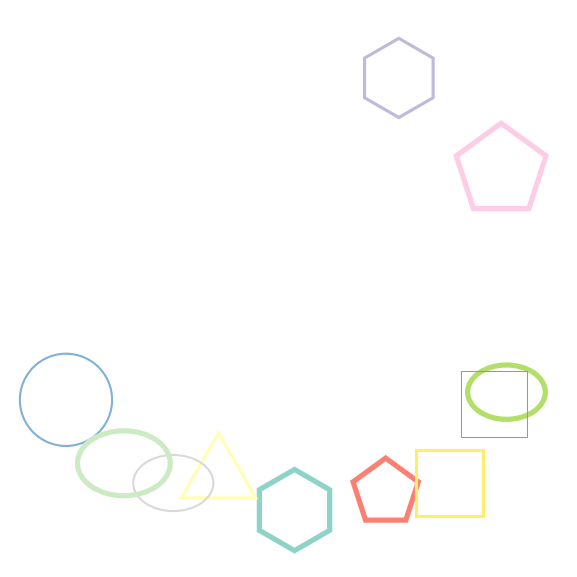[{"shape": "hexagon", "thickness": 2.5, "radius": 0.35, "center": [0.51, 0.116]}, {"shape": "triangle", "thickness": 1.5, "radius": 0.37, "center": [0.378, 0.174]}, {"shape": "hexagon", "thickness": 1.5, "radius": 0.34, "center": [0.691, 0.864]}, {"shape": "pentagon", "thickness": 2.5, "radius": 0.3, "center": [0.668, 0.146]}, {"shape": "circle", "thickness": 1, "radius": 0.4, "center": [0.114, 0.307]}, {"shape": "oval", "thickness": 2.5, "radius": 0.34, "center": [0.877, 0.32]}, {"shape": "pentagon", "thickness": 2.5, "radius": 0.41, "center": [0.868, 0.704]}, {"shape": "oval", "thickness": 1, "radius": 0.35, "center": [0.3, 0.163]}, {"shape": "square", "thickness": 0.5, "radius": 0.29, "center": [0.855, 0.3]}, {"shape": "oval", "thickness": 2.5, "radius": 0.4, "center": [0.214, 0.197]}, {"shape": "square", "thickness": 1.5, "radius": 0.29, "center": [0.778, 0.163]}]